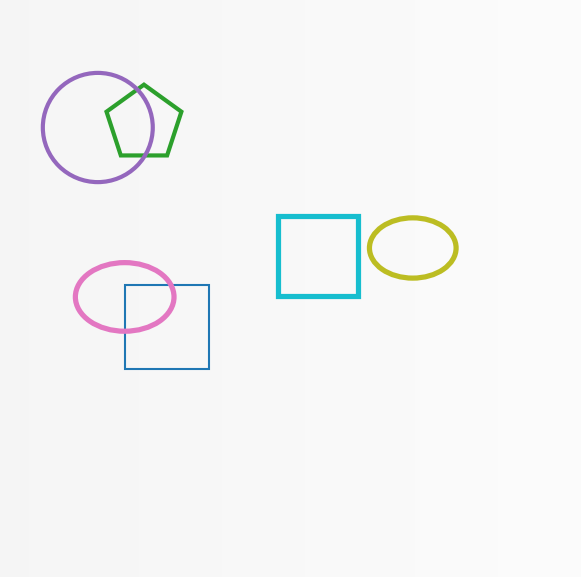[{"shape": "square", "thickness": 1, "radius": 0.36, "center": [0.287, 0.433]}, {"shape": "pentagon", "thickness": 2, "radius": 0.34, "center": [0.248, 0.785]}, {"shape": "circle", "thickness": 2, "radius": 0.47, "center": [0.168, 0.778]}, {"shape": "oval", "thickness": 2.5, "radius": 0.42, "center": [0.215, 0.485]}, {"shape": "oval", "thickness": 2.5, "radius": 0.37, "center": [0.71, 0.57]}, {"shape": "square", "thickness": 2.5, "radius": 0.35, "center": [0.547, 0.556]}]